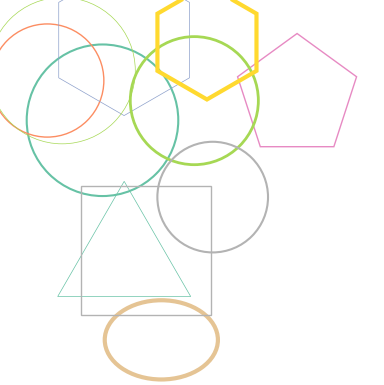[{"shape": "circle", "thickness": 1.5, "radius": 0.98, "center": [0.266, 0.688]}, {"shape": "triangle", "thickness": 0.5, "radius": 1.0, "center": [0.323, 0.33]}, {"shape": "circle", "thickness": 1, "radius": 0.73, "center": [0.123, 0.791]}, {"shape": "hexagon", "thickness": 0.5, "radius": 0.98, "center": [0.322, 0.896]}, {"shape": "pentagon", "thickness": 1, "radius": 0.81, "center": [0.772, 0.75]}, {"shape": "circle", "thickness": 2, "radius": 0.83, "center": [0.505, 0.739]}, {"shape": "circle", "thickness": 0.5, "radius": 0.95, "center": [0.161, 0.817]}, {"shape": "hexagon", "thickness": 3, "radius": 0.74, "center": [0.538, 0.89]}, {"shape": "oval", "thickness": 3, "radius": 0.73, "center": [0.419, 0.117]}, {"shape": "square", "thickness": 1, "radius": 0.84, "center": [0.379, 0.349]}, {"shape": "circle", "thickness": 1.5, "radius": 0.72, "center": [0.552, 0.488]}]